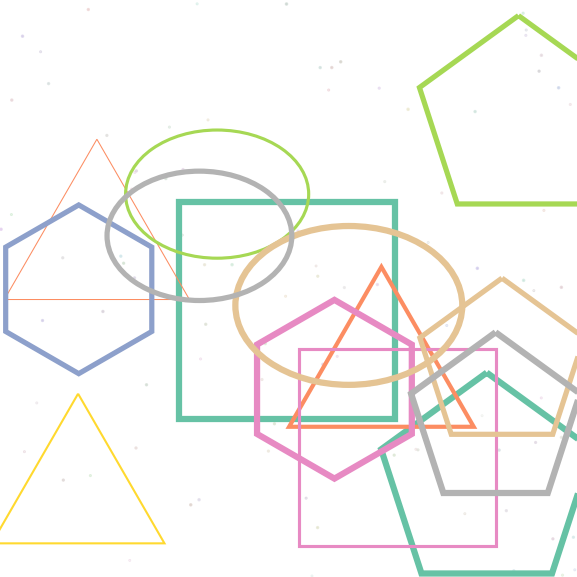[{"shape": "square", "thickness": 3, "radius": 0.94, "center": [0.497, 0.461]}, {"shape": "pentagon", "thickness": 3, "radius": 0.96, "center": [0.843, 0.162]}, {"shape": "triangle", "thickness": 0.5, "radius": 0.93, "center": [0.168, 0.573]}, {"shape": "triangle", "thickness": 2, "radius": 0.92, "center": [0.66, 0.352]}, {"shape": "hexagon", "thickness": 2.5, "radius": 0.73, "center": [0.136, 0.498]}, {"shape": "hexagon", "thickness": 3, "radius": 0.77, "center": [0.579, 0.325]}, {"shape": "square", "thickness": 1.5, "radius": 0.85, "center": [0.689, 0.224]}, {"shape": "oval", "thickness": 1.5, "radius": 0.79, "center": [0.376, 0.663]}, {"shape": "pentagon", "thickness": 2.5, "radius": 0.9, "center": [0.898, 0.792]}, {"shape": "triangle", "thickness": 1, "radius": 0.86, "center": [0.135, 0.145]}, {"shape": "pentagon", "thickness": 2.5, "radius": 0.75, "center": [0.869, 0.368]}, {"shape": "oval", "thickness": 3, "radius": 0.98, "center": [0.604, 0.47]}, {"shape": "oval", "thickness": 2.5, "radius": 0.8, "center": [0.345, 0.591]}, {"shape": "pentagon", "thickness": 3, "radius": 0.77, "center": [0.858, 0.27]}]